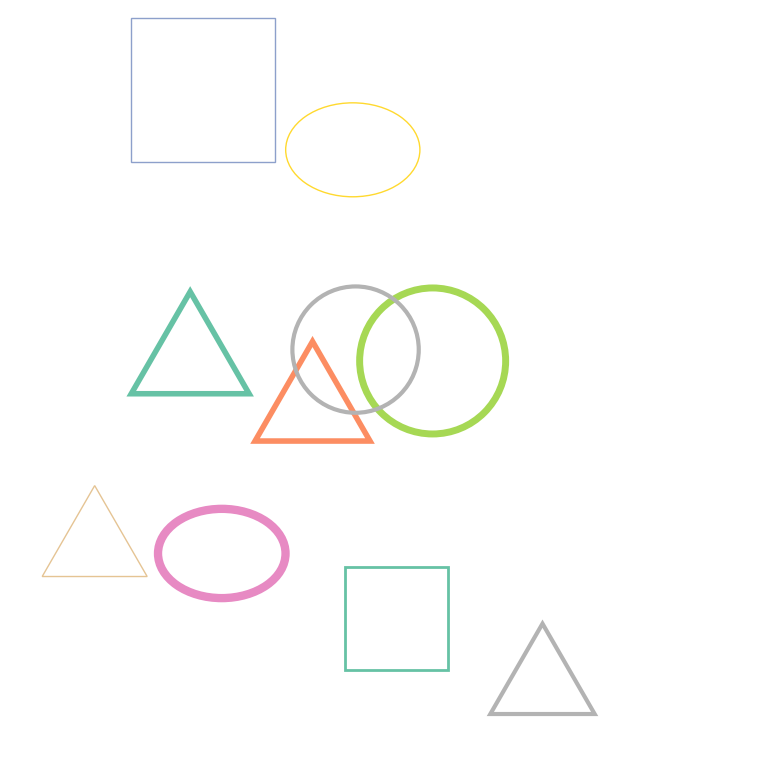[{"shape": "square", "thickness": 1, "radius": 0.33, "center": [0.515, 0.196]}, {"shape": "triangle", "thickness": 2, "radius": 0.44, "center": [0.247, 0.533]}, {"shape": "triangle", "thickness": 2, "radius": 0.43, "center": [0.406, 0.47]}, {"shape": "square", "thickness": 0.5, "radius": 0.47, "center": [0.264, 0.883]}, {"shape": "oval", "thickness": 3, "radius": 0.41, "center": [0.288, 0.281]}, {"shape": "circle", "thickness": 2.5, "radius": 0.47, "center": [0.562, 0.531]}, {"shape": "oval", "thickness": 0.5, "radius": 0.44, "center": [0.458, 0.805]}, {"shape": "triangle", "thickness": 0.5, "radius": 0.39, "center": [0.123, 0.291]}, {"shape": "circle", "thickness": 1.5, "radius": 0.41, "center": [0.462, 0.546]}, {"shape": "triangle", "thickness": 1.5, "radius": 0.39, "center": [0.705, 0.112]}]